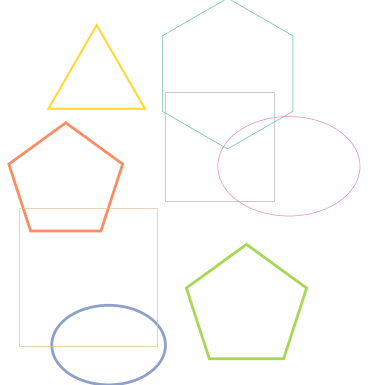[{"shape": "hexagon", "thickness": 0.5, "radius": 0.98, "center": [0.591, 0.809]}, {"shape": "pentagon", "thickness": 2, "radius": 0.78, "center": [0.171, 0.526]}, {"shape": "oval", "thickness": 2, "radius": 0.74, "center": [0.282, 0.104]}, {"shape": "oval", "thickness": 0.5, "radius": 0.92, "center": [0.75, 0.568]}, {"shape": "pentagon", "thickness": 2, "radius": 0.82, "center": [0.64, 0.201]}, {"shape": "triangle", "thickness": 1.5, "radius": 0.72, "center": [0.251, 0.79]}, {"shape": "square", "thickness": 0.5, "radius": 0.89, "center": [0.228, 0.281]}, {"shape": "square", "thickness": 0.5, "radius": 0.71, "center": [0.57, 0.619]}]